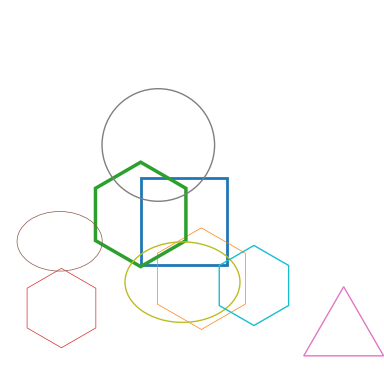[{"shape": "square", "thickness": 2, "radius": 0.56, "center": [0.478, 0.424]}, {"shape": "hexagon", "thickness": 0.5, "radius": 0.66, "center": [0.523, 0.276]}, {"shape": "hexagon", "thickness": 2.5, "radius": 0.68, "center": [0.365, 0.443]}, {"shape": "hexagon", "thickness": 0.5, "radius": 0.52, "center": [0.16, 0.2]}, {"shape": "oval", "thickness": 0.5, "radius": 0.55, "center": [0.155, 0.373]}, {"shape": "triangle", "thickness": 1, "radius": 0.6, "center": [0.893, 0.136]}, {"shape": "circle", "thickness": 1, "radius": 0.73, "center": [0.411, 0.623]}, {"shape": "oval", "thickness": 1, "radius": 0.75, "center": [0.474, 0.267]}, {"shape": "hexagon", "thickness": 1, "radius": 0.52, "center": [0.66, 0.258]}]